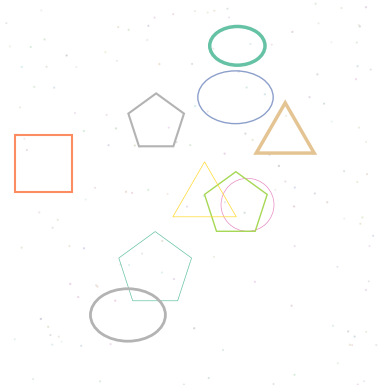[{"shape": "oval", "thickness": 2.5, "radius": 0.36, "center": [0.617, 0.881]}, {"shape": "pentagon", "thickness": 0.5, "radius": 0.5, "center": [0.403, 0.299]}, {"shape": "square", "thickness": 1.5, "radius": 0.37, "center": [0.113, 0.576]}, {"shape": "oval", "thickness": 1, "radius": 0.49, "center": [0.612, 0.747]}, {"shape": "circle", "thickness": 0.5, "radius": 0.34, "center": [0.643, 0.468]}, {"shape": "pentagon", "thickness": 1, "radius": 0.43, "center": [0.613, 0.468]}, {"shape": "triangle", "thickness": 0.5, "radius": 0.48, "center": [0.531, 0.484]}, {"shape": "triangle", "thickness": 2.5, "radius": 0.43, "center": [0.741, 0.646]}, {"shape": "oval", "thickness": 2, "radius": 0.49, "center": [0.332, 0.182]}, {"shape": "pentagon", "thickness": 1.5, "radius": 0.38, "center": [0.406, 0.681]}]